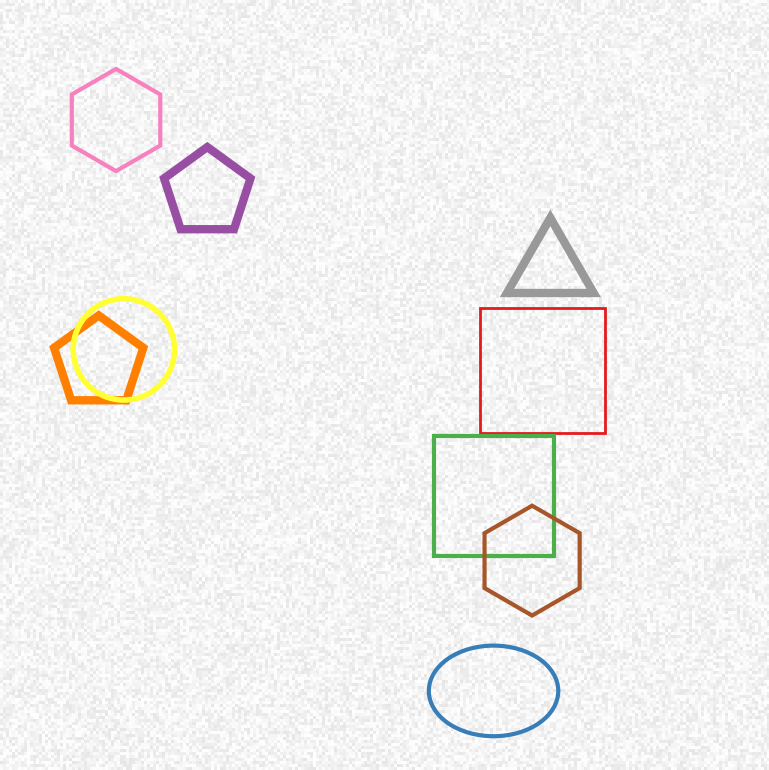[{"shape": "square", "thickness": 1, "radius": 0.4, "center": [0.705, 0.519]}, {"shape": "oval", "thickness": 1.5, "radius": 0.42, "center": [0.641, 0.103]}, {"shape": "square", "thickness": 1.5, "radius": 0.39, "center": [0.642, 0.355]}, {"shape": "pentagon", "thickness": 3, "radius": 0.29, "center": [0.269, 0.75]}, {"shape": "pentagon", "thickness": 3, "radius": 0.3, "center": [0.128, 0.529]}, {"shape": "circle", "thickness": 2, "radius": 0.33, "center": [0.161, 0.546]}, {"shape": "hexagon", "thickness": 1.5, "radius": 0.36, "center": [0.691, 0.272]}, {"shape": "hexagon", "thickness": 1.5, "radius": 0.33, "center": [0.151, 0.844]}, {"shape": "triangle", "thickness": 3, "radius": 0.33, "center": [0.715, 0.652]}]